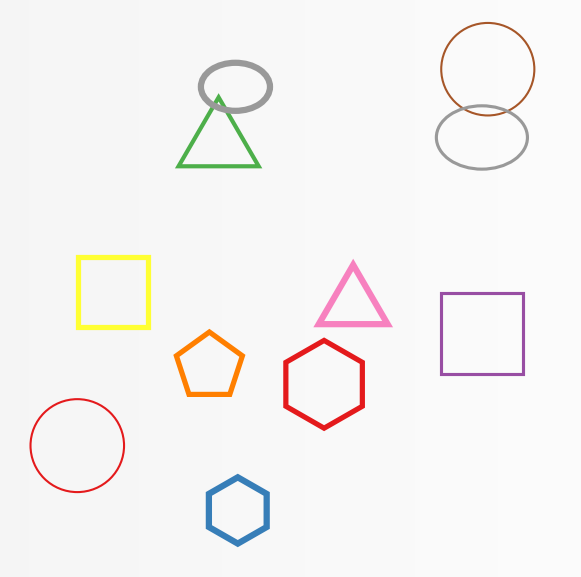[{"shape": "hexagon", "thickness": 2.5, "radius": 0.38, "center": [0.558, 0.334]}, {"shape": "circle", "thickness": 1, "radius": 0.4, "center": [0.133, 0.227]}, {"shape": "hexagon", "thickness": 3, "radius": 0.29, "center": [0.409, 0.115]}, {"shape": "triangle", "thickness": 2, "radius": 0.4, "center": [0.376, 0.751]}, {"shape": "square", "thickness": 1.5, "radius": 0.35, "center": [0.829, 0.421]}, {"shape": "pentagon", "thickness": 2.5, "radius": 0.3, "center": [0.36, 0.365]}, {"shape": "square", "thickness": 2.5, "radius": 0.3, "center": [0.194, 0.494]}, {"shape": "circle", "thickness": 1, "radius": 0.4, "center": [0.839, 0.879]}, {"shape": "triangle", "thickness": 3, "radius": 0.34, "center": [0.608, 0.472]}, {"shape": "oval", "thickness": 3, "radius": 0.3, "center": [0.405, 0.849]}, {"shape": "oval", "thickness": 1.5, "radius": 0.39, "center": [0.829, 0.761]}]